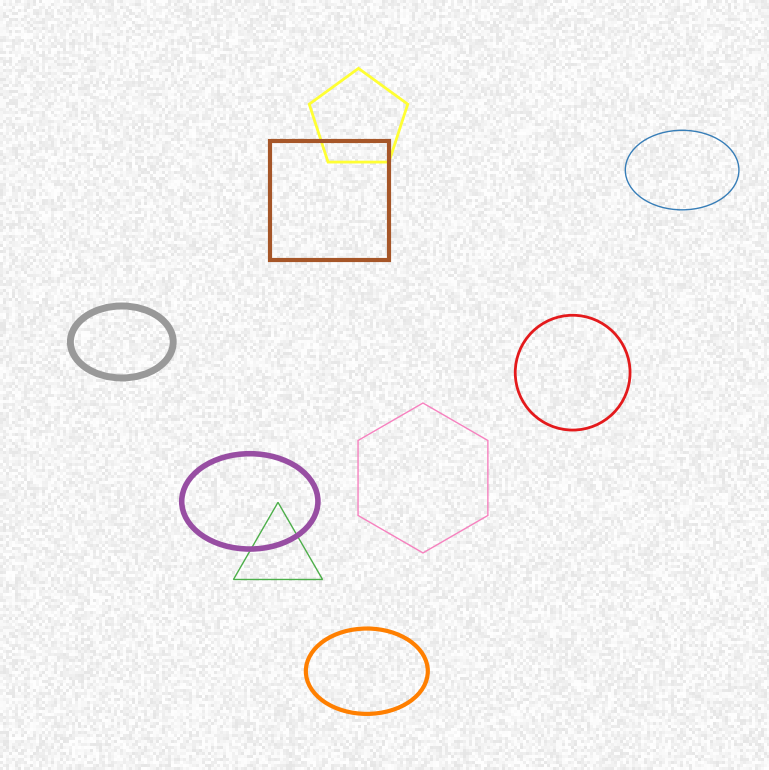[{"shape": "circle", "thickness": 1, "radius": 0.37, "center": [0.744, 0.516]}, {"shape": "oval", "thickness": 0.5, "radius": 0.37, "center": [0.886, 0.779]}, {"shape": "triangle", "thickness": 0.5, "radius": 0.33, "center": [0.361, 0.281]}, {"shape": "oval", "thickness": 2, "radius": 0.44, "center": [0.324, 0.349]}, {"shape": "oval", "thickness": 1.5, "radius": 0.4, "center": [0.476, 0.128]}, {"shape": "pentagon", "thickness": 1, "radius": 0.34, "center": [0.466, 0.844]}, {"shape": "square", "thickness": 1.5, "radius": 0.39, "center": [0.428, 0.74]}, {"shape": "hexagon", "thickness": 0.5, "radius": 0.49, "center": [0.549, 0.379]}, {"shape": "oval", "thickness": 2.5, "radius": 0.33, "center": [0.158, 0.556]}]